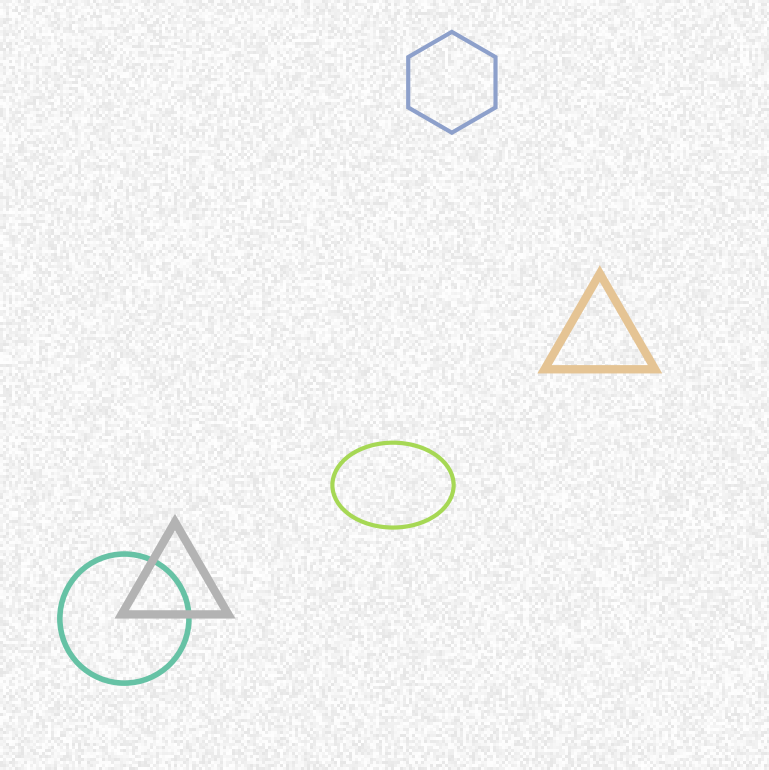[{"shape": "circle", "thickness": 2, "radius": 0.42, "center": [0.162, 0.197]}, {"shape": "hexagon", "thickness": 1.5, "radius": 0.33, "center": [0.587, 0.893]}, {"shape": "oval", "thickness": 1.5, "radius": 0.39, "center": [0.51, 0.37]}, {"shape": "triangle", "thickness": 3, "radius": 0.41, "center": [0.779, 0.562]}, {"shape": "triangle", "thickness": 3, "radius": 0.4, "center": [0.227, 0.242]}]